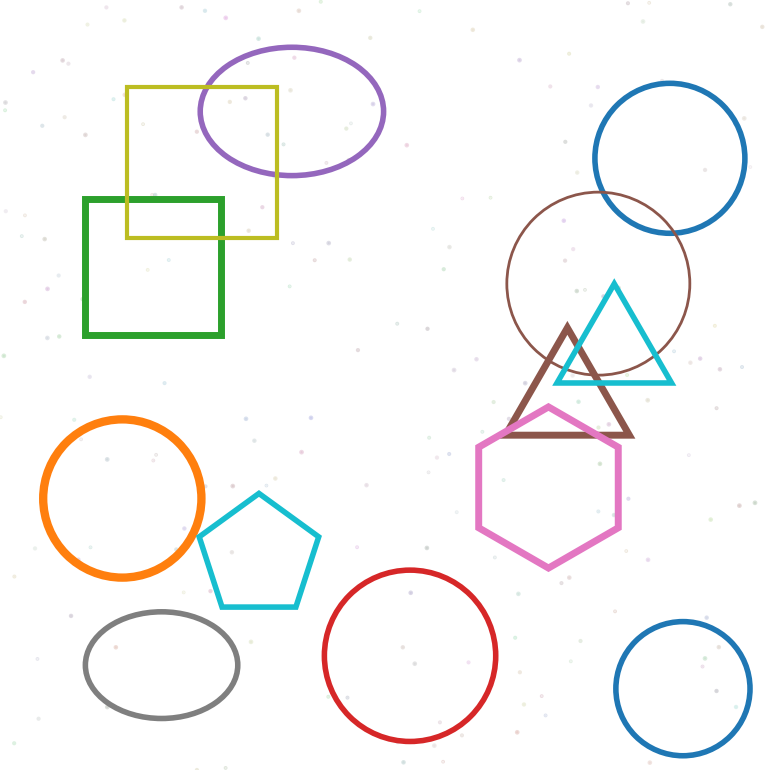[{"shape": "circle", "thickness": 2, "radius": 0.44, "center": [0.887, 0.106]}, {"shape": "circle", "thickness": 2, "radius": 0.49, "center": [0.87, 0.794]}, {"shape": "circle", "thickness": 3, "radius": 0.51, "center": [0.159, 0.353]}, {"shape": "square", "thickness": 2.5, "radius": 0.44, "center": [0.199, 0.653]}, {"shape": "circle", "thickness": 2, "radius": 0.56, "center": [0.533, 0.148]}, {"shape": "oval", "thickness": 2, "radius": 0.6, "center": [0.379, 0.855]}, {"shape": "triangle", "thickness": 2.5, "radius": 0.46, "center": [0.737, 0.481]}, {"shape": "circle", "thickness": 1, "radius": 0.59, "center": [0.777, 0.632]}, {"shape": "hexagon", "thickness": 2.5, "radius": 0.52, "center": [0.712, 0.367]}, {"shape": "oval", "thickness": 2, "radius": 0.49, "center": [0.21, 0.136]}, {"shape": "square", "thickness": 1.5, "radius": 0.49, "center": [0.263, 0.789]}, {"shape": "triangle", "thickness": 2, "radius": 0.43, "center": [0.798, 0.546]}, {"shape": "pentagon", "thickness": 2, "radius": 0.41, "center": [0.336, 0.278]}]